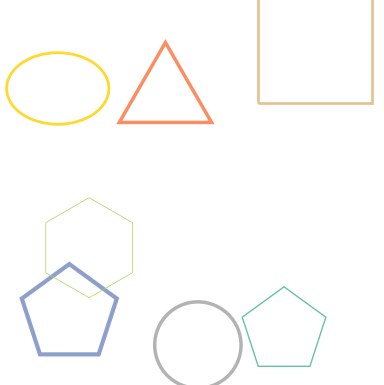[{"shape": "pentagon", "thickness": 1, "radius": 0.57, "center": [0.738, 0.141]}, {"shape": "triangle", "thickness": 2.5, "radius": 0.69, "center": [0.43, 0.751]}, {"shape": "pentagon", "thickness": 3, "radius": 0.65, "center": [0.18, 0.184]}, {"shape": "hexagon", "thickness": 0.5, "radius": 0.65, "center": [0.231, 0.357]}, {"shape": "oval", "thickness": 2, "radius": 0.66, "center": [0.15, 0.77]}, {"shape": "square", "thickness": 2, "radius": 0.74, "center": [0.819, 0.881]}, {"shape": "circle", "thickness": 2.5, "radius": 0.56, "center": [0.514, 0.104]}]